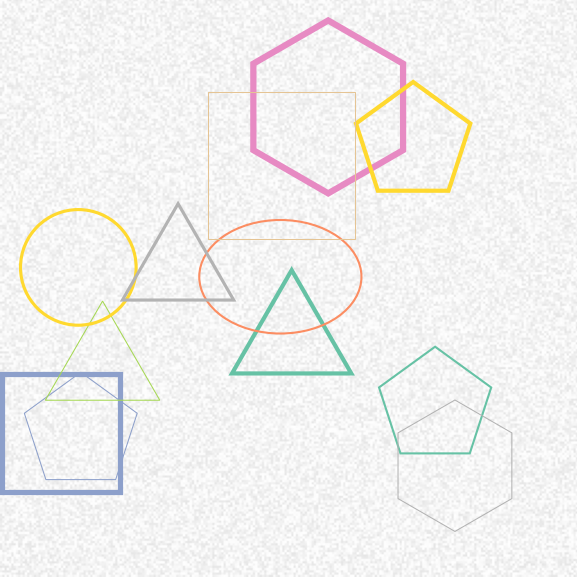[{"shape": "triangle", "thickness": 2, "radius": 0.6, "center": [0.505, 0.412]}, {"shape": "pentagon", "thickness": 1, "radius": 0.51, "center": [0.753, 0.297]}, {"shape": "oval", "thickness": 1, "radius": 0.7, "center": [0.485, 0.52]}, {"shape": "square", "thickness": 2.5, "radius": 0.51, "center": [0.106, 0.25]}, {"shape": "pentagon", "thickness": 0.5, "radius": 0.51, "center": [0.14, 0.252]}, {"shape": "hexagon", "thickness": 3, "radius": 0.75, "center": [0.568, 0.814]}, {"shape": "triangle", "thickness": 0.5, "radius": 0.57, "center": [0.178, 0.363]}, {"shape": "pentagon", "thickness": 2, "radius": 0.52, "center": [0.715, 0.753]}, {"shape": "circle", "thickness": 1.5, "radius": 0.5, "center": [0.136, 0.536]}, {"shape": "square", "thickness": 0.5, "radius": 0.64, "center": [0.488, 0.712]}, {"shape": "triangle", "thickness": 1.5, "radius": 0.56, "center": [0.308, 0.535]}, {"shape": "hexagon", "thickness": 0.5, "radius": 0.57, "center": [0.788, 0.193]}]